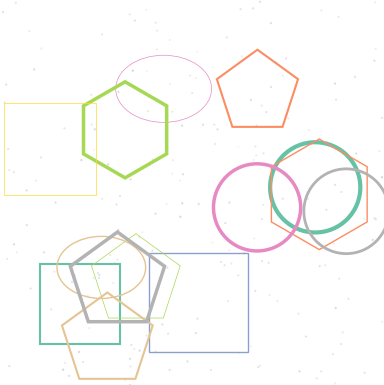[{"shape": "square", "thickness": 1.5, "radius": 0.52, "center": [0.208, 0.21]}, {"shape": "circle", "thickness": 3, "radius": 0.59, "center": [0.819, 0.513]}, {"shape": "hexagon", "thickness": 1, "radius": 0.72, "center": [0.829, 0.495]}, {"shape": "pentagon", "thickness": 1.5, "radius": 0.55, "center": [0.669, 0.76]}, {"shape": "square", "thickness": 1, "radius": 0.64, "center": [0.516, 0.214]}, {"shape": "oval", "thickness": 0.5, "radius": 0.62, "center": [0.425, 0.769]}, {"shape": "circle", "thickness": 2.5, "radius": 0.57, "center": [0.668, 0.461]}, {"shape": "pentagon", "thickness": 0.5, "radius": 0.61, "center": [0.353, 0.272]}, {"shape": "hexagon", "thickness": 2.5, "radius": 0.62, "center": [0.325, 0.663]}, {"shape": "square", "thickness": 0.5, "radius": 0.6, "center": [0.13, 0.613]}, {"shape": "oval", "thickness": 1, "radius": 0.58, "center": [0.263, 0.305]}, {"shape": "pentagon", "thickness": 1.5, "radius": 0.62, "center": [0.279, 0.116]}, {"shape": "pentagon", "thickness": 2.5, "radius": 0.64, "center": [0.305, 0.269]}, {"shape": "circle", "thickness": 2, "radius": 0.55, "center": [0.899, 0.451]}]